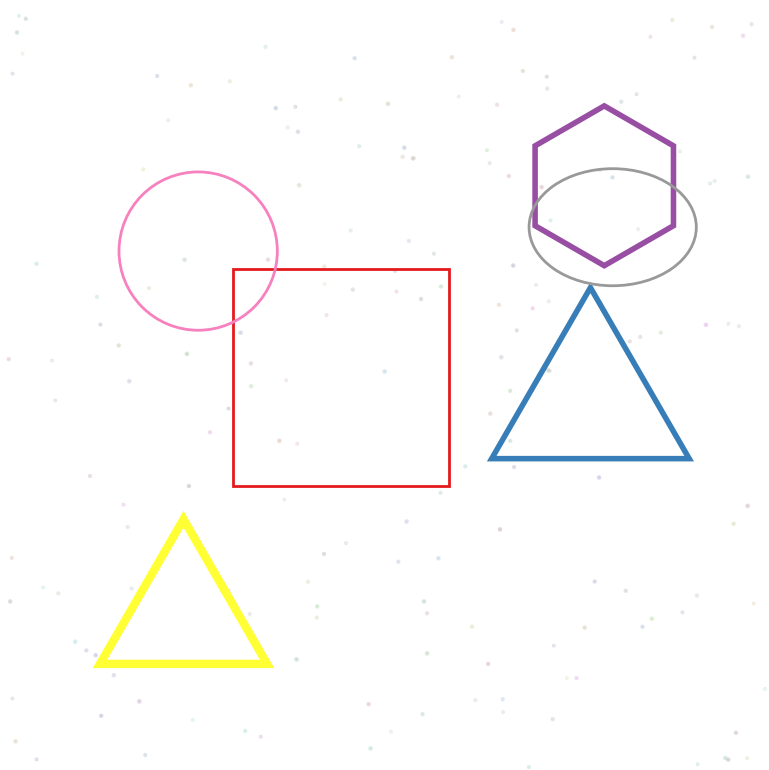[{"shape": "square", "thickness": 1, "radius": 0.7, "center": [0.443, 0.51]}, {"shape": "triangle", "thickness": 2, "radius": 0.74, "center": [0.767, 0.478]}, {"shape": "hexagon", "thickness": 2, "radius": 0.52, "center": [0.785, 0.759]}, {"shape": "triangle", "thickness": 3, "radius": 0.63, "center": [0.238, 0.2]}, {"shape": "circle", "thickness": 1, "radius": 0.51, "center": [0.257, 0.674]}, {"shape": "oval", "thickness": 1, "radius": 0.54, "center": [0.796, 0.705]}]